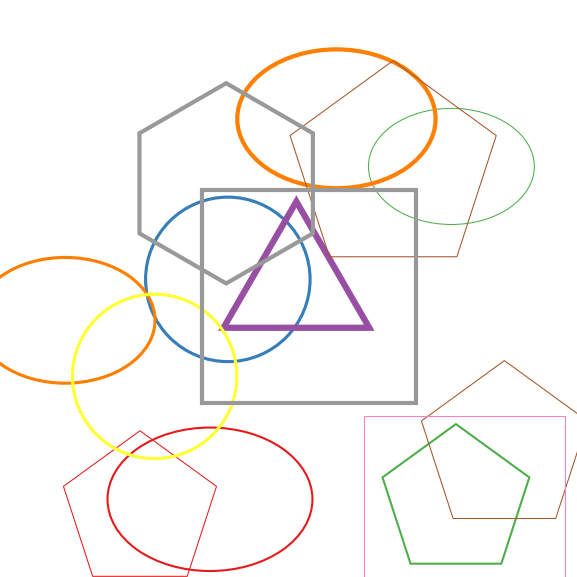[{"shape": "oval", "thickness": 1, "radius": 0.89, "center": [0.364, 0.135]}, {"shape": "pentagon", "thickness": 0.5, "radius": 0.7, "center": [0.242, 0.114]}, {"shape": "circle", "thickness": 1.5, "radius": 0.71, "center": [0.395, 0.515]}, {"shape": "oval", "thickness": 0.5, "radius": 0.72, "center": [0.782, 0.711]}, {"shape": "pentagon", "thickness": 1, "radius": 0.67, "center": [0.789, 0.131]}, {"shape": "triangle", "thickness": 3, "radius": 0.73, "center": [0.513, 0.504]}, {"shape": "oval", "thickness": 1.5, "radius": 0.78, "center": [0.113, 0.444]}, {"shape": "oval", "thickness": 2, "radius": 0.86, "center": [0.583, 0.793]}, {"shape": "circle", "thickness": 1.5, "radius": 0.71, "center": [0.268, 0.347]}, {"shape": "pentagon", "thickness": 0.5, "radius": 0.94, "center": [0.681, 0.706]}, {"shape": "pentagon", "thickness": 0.5, "radius": 0.76, "center": [0.873, 0.224]}, {"shape": "square", "thickness": 0.5, "radius": 0.87, "center": [0.804, 0.104]}, {"shape": "square", "thickness": 2, "radius": 0.92, "center": [0.535, 0.486]}, {"shape": "hexagon", "thickness": 2, "radius": 0.87, "center": [0.392, 0.682]}]